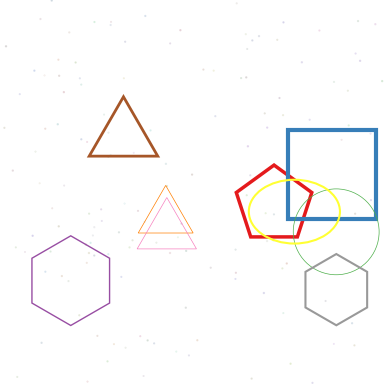[{"shape": "pentagon", "thickness": 2.5, "radius": 0.52, "center": [0.712, 0.468]}, {"shape": "square", "thickness": 3, "radius": 0.58, "center": [0.862, 0.546]}, {"shape": "circle", "thickness": 0.5, "radius": 0.56, "center": [0.873, 0.398]}, {"shape": "hexagon", "thickness": 1, "radius": 0.58, "center": [0.184, 0.271]}, {"shape": "triangle", "thickness": 0.5, "radius": 0.41, "center": [0.43, 0.436]}, {"shape": "oval", "thickness": 1.5, "radius": 0.59, "center": [0.765, 0.45]}, {"shape": "triangle", "thickness": 2, "radius": 0.51, "center": [0.321, 0.646]}, {"shape": "triangle", "thickness": 0.5, "radius": 0.44, "center": [0.433, 0.398]}, {"shape": "hexagon", "thickness": 1.5, "radius": 0.46, "center": [0.874, 0.248]}]